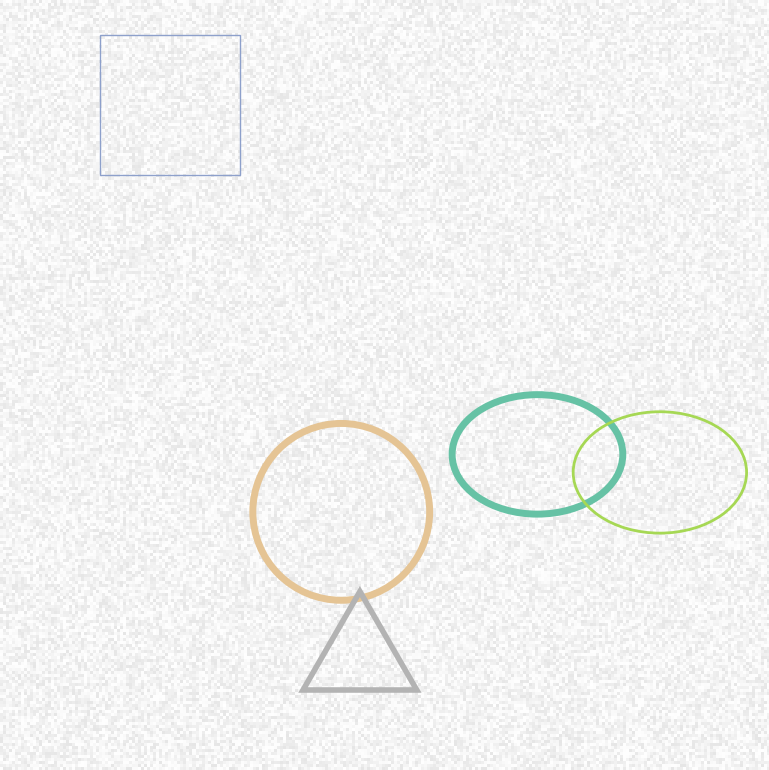[{"shape": "oval", "thickness": 2.5, "radius": 0.55, "center": [0.698, 0.41]}, {"shape": "square", "thickness": 0.5, "radius": 0.45, "center": [0.221, 0.864]}, {"shape": "oval", "thickness": 1, "radius": 0.56, "center": [0.857, 0.386]}, {"shape": "circle", "thickness": 2.5, "radius": 0.57, "center": [0.443, 0.335]}, {"shape": "triangle", "thickness": 2, "radius": 0.43, "center": [0.467, 0.147]}]